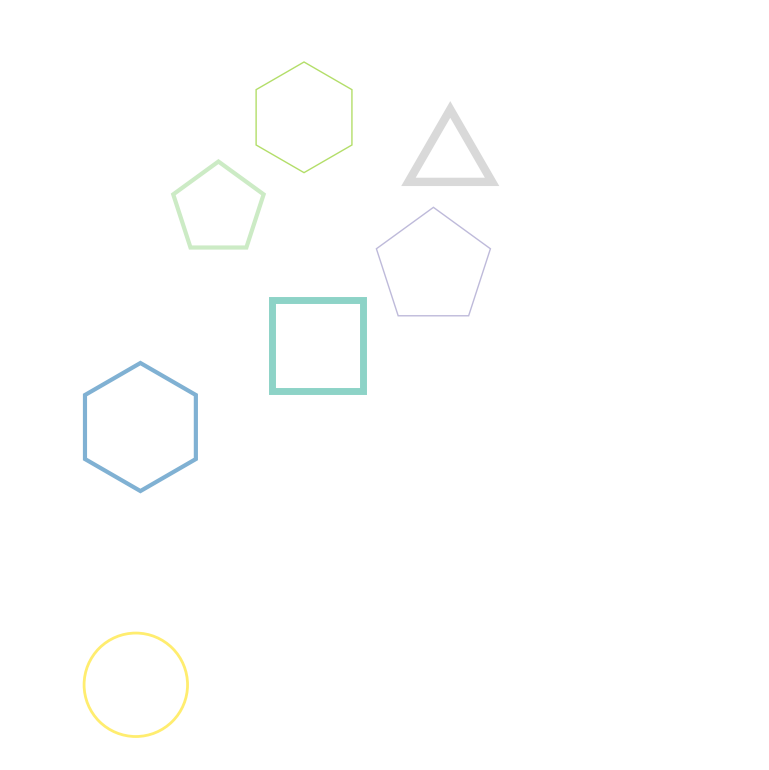[{"shape": "square", "thickness": 2.5, "radius": 0.3, "center": [0.412, 0.551]}, {"shape": "pentagon", "thickness": 0.5, "radius": 0.39, "center": [0.563, 0.653]}, {"shape": "hexagon", "thickness": 1.5, "radius": 0.42, "center": [0.182, 0.445]}, {"shape": "hexagon", "thickness": 0.5, "radius": 0.36, "center": [0.395, 0.848]}, {"shape": "triangle", "thickness": 3, "radius": 0.31, "center": [0.585, 0.795]}, {"shape": "pentagon", "thickness": 1.5, "radius": 0.31, "center": [0.284, 0.728]}, {"shape": "circle", "thickness": 1, "radius": 0.34, "center": [0.176, 0.111]}]